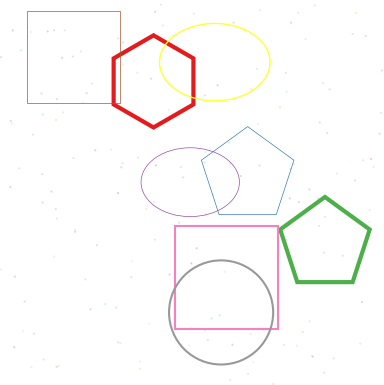[{"shape": "hexagon", "thickness": 3, "radius": 0.6, "center": [0.399, 0.789]}, {"shape": "pentagon", "thickness": 0.5, "radius": 0.63, "center": [0.643, 0.545]}, {"shape": "pentagon", "thickness": 3, "radius": 0.61, "center": [0.844, 0.366]}, {"shape": "oval", "thickness": 0.5, "radius": 0.64, "center": [0.494, 0.527]}, {"shape": "oval", "thickness": 1, "radius": 0.72, "center": [0.558, 0.839]}, {"shape": "square", "thickness": 0.5, "radius": 0.6, "center": [0.191, 0.852]}, {"shape": "square", "thickness": 1.5, "radius": 0.67, "center": [0.587, 0.278]}, {"shape": "circle", "thickness": 1.5, "radius": 0.68, "center": [0.574, 0.188]}]